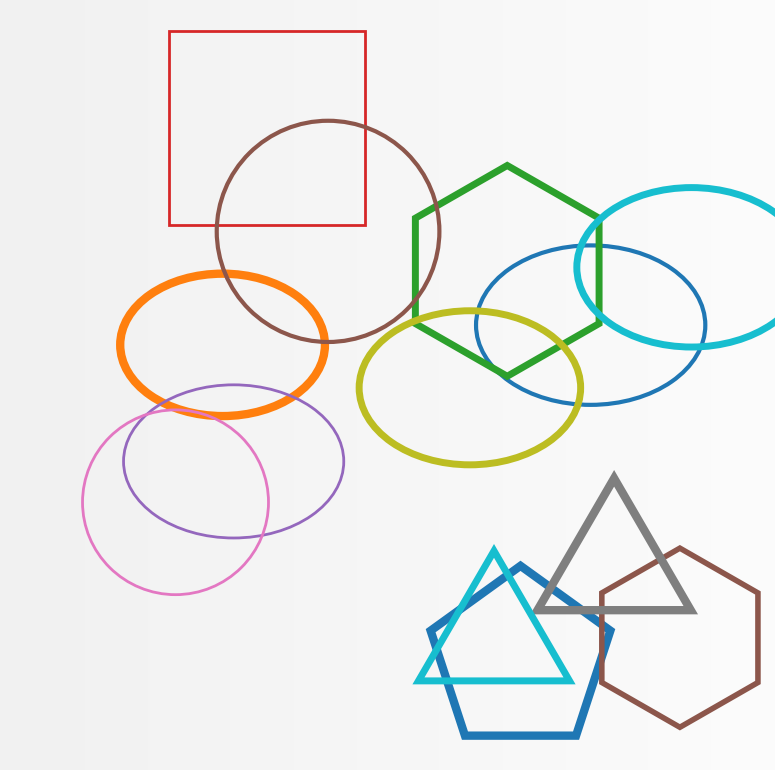[{"shape": "pentagon", "thickness": 3, "radius": 0.61, "center": [0.672, 0.143]}, {"shape": "oval", "thickness": 1.5, "radius": 0.74, "center": [0.762, 0.578]}, {"shape": "oval", "thickness": 3, "radius": 0.66, "center": [0.287, 0.552]}, {"shape": "hexagon", "thickness": 2.5, "radius": 0.68, "center": [0.654, 0.648]}, {"shape": "square", "thickness": 1, "radius": 0.63, "center": [0.344, 0.833]}, {"shape": "oval", "thickness": 1, "radius": 0.71, "center": [0.301, 0.401]}, {"shape": "hexagon", "thickness": 2, "radius": 0.58, "center": [0.877, 0.172]}, {"shape": "circle", "thickness": 1.5, "radius": 0.72, "center": [0.423, 0.7]}, {"shape": "circle", "thickness": 1, "radius": 0.6, "center": [0.226, 0.348]}, {"shape": "triangle", "thickness": 3, "radius": 0.57, "center": [0.792, 0.265]}, {"shape": "oval", "thickness": 2.5, "radius": 0.71, "center": [0.606, 0.496]}, {"shape": "triangle", "thickness": 2.5, "radius": 0.56, "center": [0.637, 0.172]}, {"shape": "oval", "thickness": 2.5, "radius": 0.74, "center": [0.892, 0.653]}]